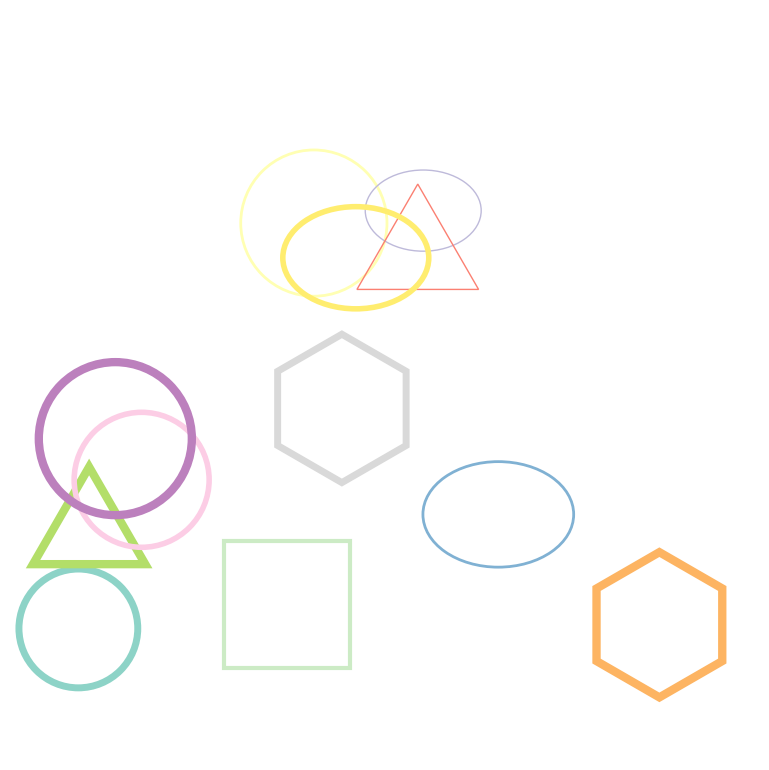[{"shape": "circle", "thickness": 2.5, "radius": 0.39, "center": [0.102, 0.184]}, {"shape": "circle", "thickness": 1, "radius": 0.47, "center": [0.408, 0.71]}, {"shape": "oval", "thickness": 0.5, "radius": 0.38, "center": [0.55, 0.726]}, {"shape": "triangle", "thickness": 0.5, "radius": 0.46, "center": [0.543, 0.67]}, {"shape": "oval", "thickness": 1, "radius": 0.49, "center": [0.647, 0.332]}, {"shape": "hexagon", "thickness": 3, "radius": 0.47, "center": [0.856, 0.189]}, {"shape": "triangle", "thickness": 3, "radius": 0.42, "center": [0.116, 0.309]}, {"shape": "circle", "thickness": 2, "radius": 0.44, "center": [0.184, 0.377]}, {"shape": "hexagon", "thickness": 2.5, "radius": 0.48, "center": [0.444, 0.47]}, {"shape": "circle", "thickness": 3, "radius": 0.5, "center": [0.15, 0.43]}, {"shape": "square", "thickness": 1.5, "radius": 0.41, "center": [0.373, 0.215]}, {"shape": "oval", "thickness": 2, "radius": 0.47, "center": [0.462, 0.665]}]